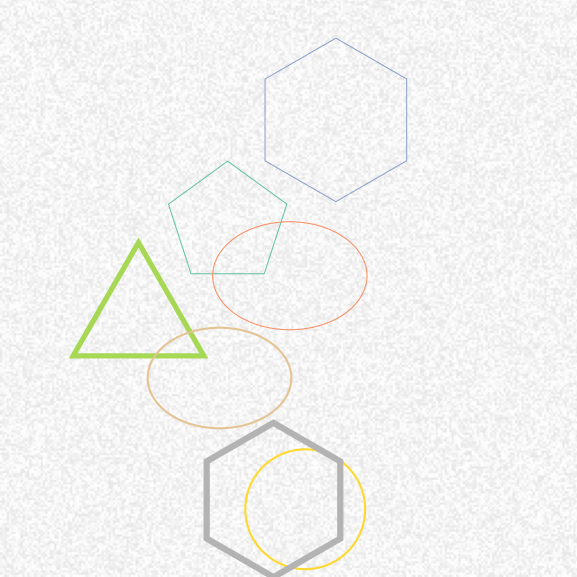[{"shape": "pentagon", "thickness": 0.5, "radius": 0.54, "center": [0.394, 0.612]}, {"shape": "oval", "thickness": 0.5, "radius": 0.67, "center": [0.502, 0.522]}, {"shape": "hexagon", "thickness": 0.5, "radius": 0.71, "center": [0.582, 0.792]}, {"shape": "triangle", "thickness": 2.5, "radius": 0.65, "center": [0.24, 0.448]}, {"shape": "circle", "thickness": 1, "radius": 0.52, "center": [0.529, 0.117]}, {"shape": "oval", "thickness": 1, "radius": 0.62, "center": [0.38, 0.345]}, {"shape": "hexagon", "thickness": 3, "radius": 0.67, "center": [0.474, 0.133]}]